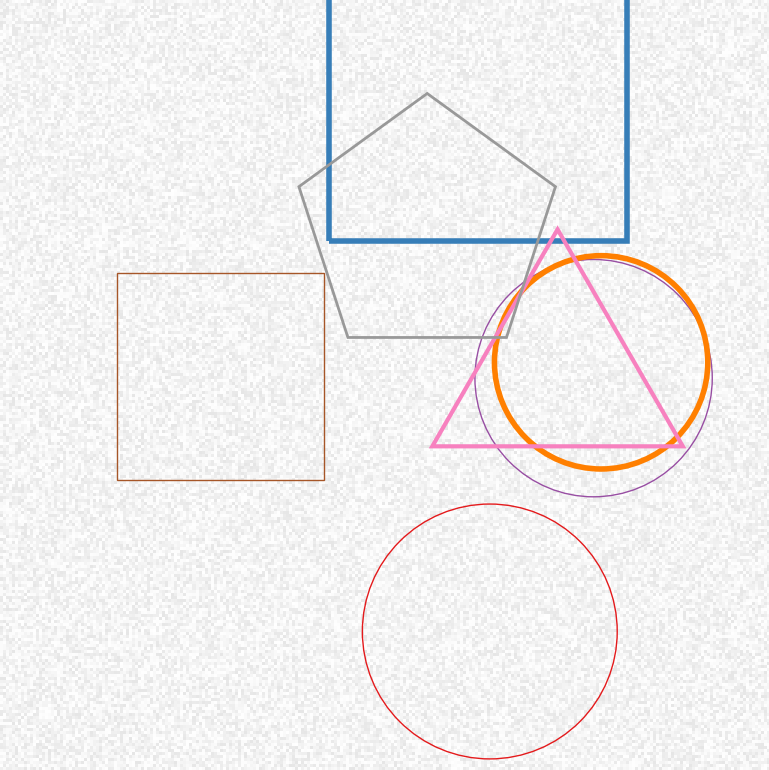[{"shape": "circle", "thickness": 0.5, "radius": 0.83, "center": [0.636, 0.18]}, {"shape": "square", "thickness": 2, "radius": 0.97, "center": [0.62, 0.88]}, {"shape": "circle", "thickness": 0.5, "radius": 0.77, "center": [0.771, 0.509]}, {"shape": "circle", "thickness": 2, "radius": 0.69, "center": [0.781, 0.529]}, {"shape": "square", "thickness": 0.5, "radius": 0.67, "center": [0.286, 0.511]}, {"shape": "triangle", "thickness": 1.5, "radius": 0.94, "center": [0.724, 0.514]}, {"shape": "pentagon", "thickness": 1, "radius": 0.88, "center": [0.555, 0.703]}]